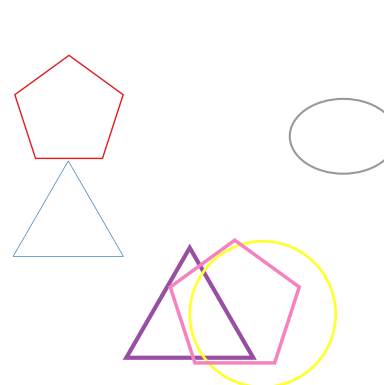[{"shape": "pentagon", "thickness": 1, "radius": 0.74, "center": [0.179, 0.708]}, {"shape": "triangle", "thickness": 0.5, "radius": 0.83, "center": [0.177, 0.417]}, {"shape": "triangle", "thickness": 3, "radius": 0.95, "center": [0.493, 0.166]}, {"shape": "circle", "thickness": 2, "radius": 0.95, "center": [0.682, 0.184]}, {"shape": "pentagon", "thickness": 2.5, "radius": 0.88, "center": [0.61, 0.2]}, {"shape": "oval", "thickness": 1.5, "radius": 0.69, "center": [0.892, 0.646]}]